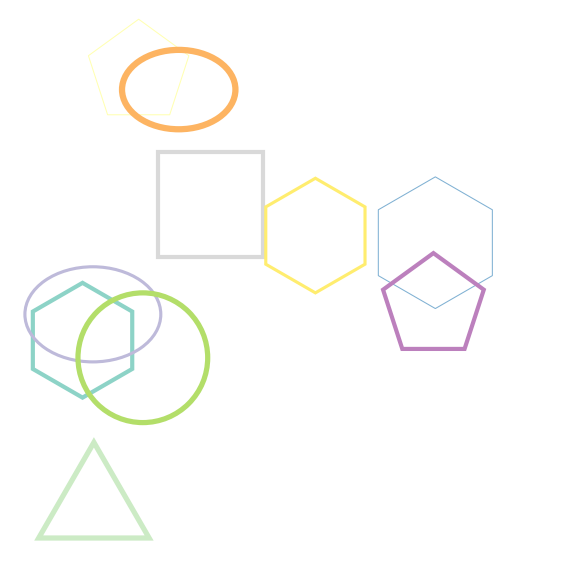[{"shape": "hexagon", "thickness": 2, "radius": 0.5, "center": [0.143, 0.41]}, {"shape": "pentagon", "thickness": 0.5, "radius": 0.46, "center": [0.24, 0.874]}, {"shape": "oval", "thickness": 1.5, "radius": 0.59, "center": [0.161, 0.455]}, {"shape": "hexagon", "thickness": 0.5, "radius": 0.57, "center": [0.754, 0.579]}, {"shape": "oval", "thickness": 3, "radius": 0.49, "center": [0.309, 0.844]}, {"shape": "circle", "thickness": 2.5, "radius": 0.56, "center": [0.247, 0.38]}, {"shape": "square", "thickness": 2, "radius": 0.46, "center": [0.365, 0.645]}, {"shape": "pentagon", "thickness": 2, "radius": 0.46, "center": [0.751, 0.469]}, {"shape": "triangle", "thickness": 2.5, "radius": 0.55, "center": [0.163, 0.123]}, {"shape": "hexagon", "thickness": 1.5, "radius": 0.5, "center": [0.546, 0.591]}]